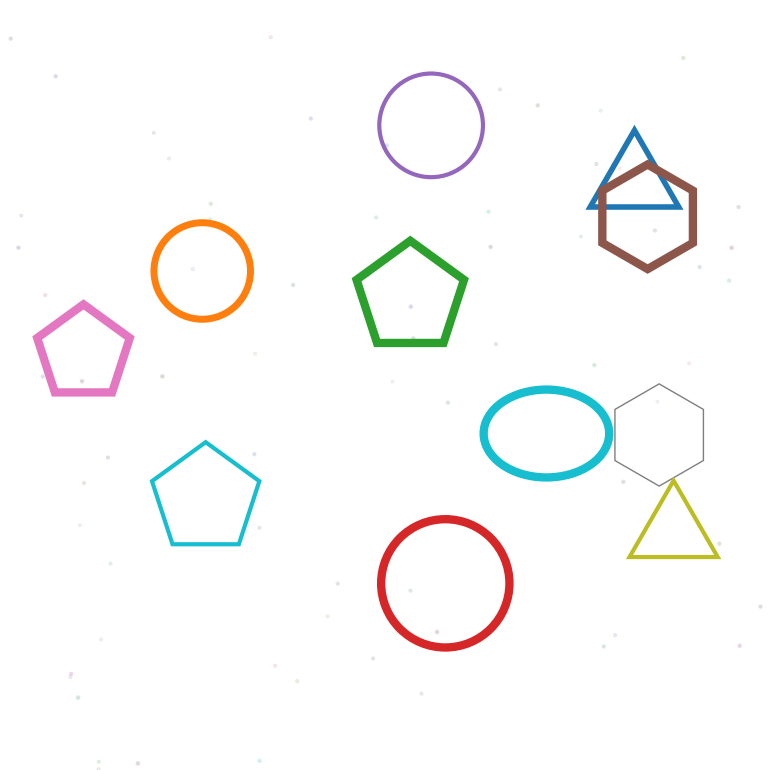[{"shape": "triangle", "thickness": 2, "radius": 0.33, "center": [0.824, 0.764]}, {"shape": "circle", "thickness": 2.5, "radius": 0.31, "center": [0.263, 0.648]}, {"shape": "pentagon", "thickness": 3, "radius": 0.37, "center": [0.533, 0.614]}, {"shape": "circle", "thickness": 3, "radius": 0.42, "center": [0.578, 0.242]}, {"shape": "circle", "thickness": 1.5, "radius": 0.34, "center": [0.56, 0.837]}, {"shape": "hexagon", "thickness": 3, "radius": 0.34, "center": [0.841, 0.718]}, {"shape": "pentagon", "thickness": 3, "radius": 0.32, "center": [0.108, 0.542]}, {"shape": "hexagon", "thickness": 0.5, "radius": 0.33, "center": [0.856, 0.435]}, {"shape": "triangle", "thickness": 1.5, "radius": 0.33, "center": [0.875, 0.31]}, {"shape": "oval", "thickness": 3, "radius": 0.41, "center": [0.71, 0.437]}, {"shape": "pentagon", "thickness": 1.5, "radius": 0.37, "center": [0.267, 0.352]}]